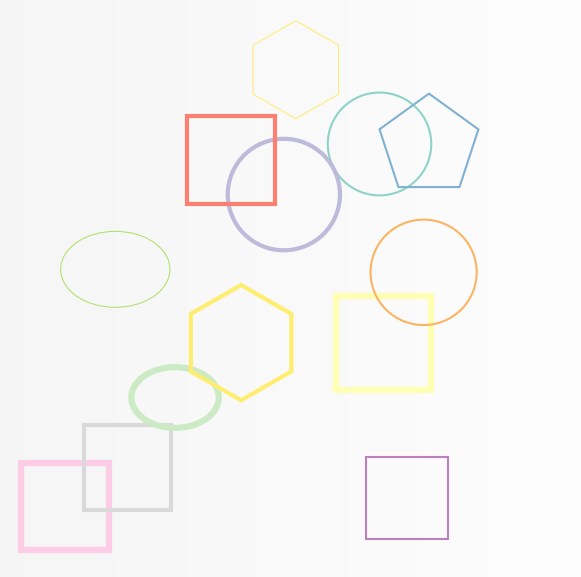[{"shape": "circle", "thickness": 1, "radius": 0.45, "center": [0.653, 0.75]}, {"shape": "square", "thickness": 3, "radius": 0.41, "center": [0.66, 0.405]}, {"shape": "circle", "thickness": 2, "radius": 0.48, "center": [0.488, 0.662]}, {"shape": "square", "thickness": 2, "radius": 0.38, "center": [0.398, 0.722]}, {"shape": "pentagon", "thickness": 1, "radius": 0.45, "center": [0.738, 0.748]}, {"shape": "circle", "thickness": 1, "radius": 0.46, "center": [0.729, 0.528]}, {"shape": "oval", "thickness": 0.5, "radius": 0.47, "center": [0.198, 0.533]}, {"shape": "square", "thickness": 3, "radius": 0.38, "center": [0.112, 0.122]}, {"shape": "square", "thickness": 2, "radius": 0.37, "center": [0.219, 0.19]}, {"shape": "square", "thickness": 1, "radius": 0.35, "center": [0.7, 0.136]}, {"shape": "oval", "thickness": 3, "radius": 0.38, "center": [0.301, 0.311]}, {"shape": "hexagon", "thickness": 0.5, "radius": 0.42, "center": [0.509, 0.878]}, {"shape": "hexagon", "thickness": 2, "radius": 0.5, "center": [0.415, 0.406]}]